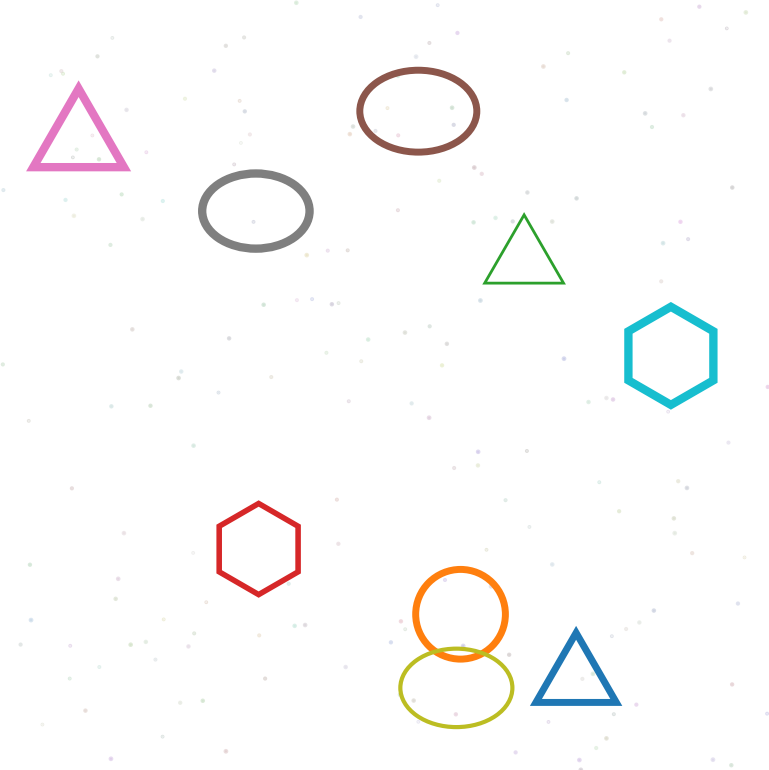[{"shape": "triangle", "thickness": 2.5, "radius": 0.3, "center": [0.748, 0.118]}, {"shape": "circle", "thickness": 2.5, "radius": 0.29, "center": [0.598, 0.202]}, {"shape": "triangle", "thickness": 1, "radius": 0.3, "center": [0.681, 0.662]}, {"shape": "hexagon", "thickness": 2, "radius": 0.3, "center": [0.336, 0.287]}, {"shape": "oval", "thickness": 2.5, "radius": 0.38, "center": [0.543, 0.856]}, {"shape": "triangle", "thickness": 3, "radius": 0.34, "center": [0.102, 0.817]}, {"shape": "oval", "thickness": 3, "radius": 0.35, "center": [0.332, 0.726]}, {"shape": "oval", "thickness": 1.5, "radius": 0.36, "center": [0.593, 0.107]}, {"shape": "hexagon", "thickness": 3, "radius": 0.32, "center": [0.871, 0.538]}]